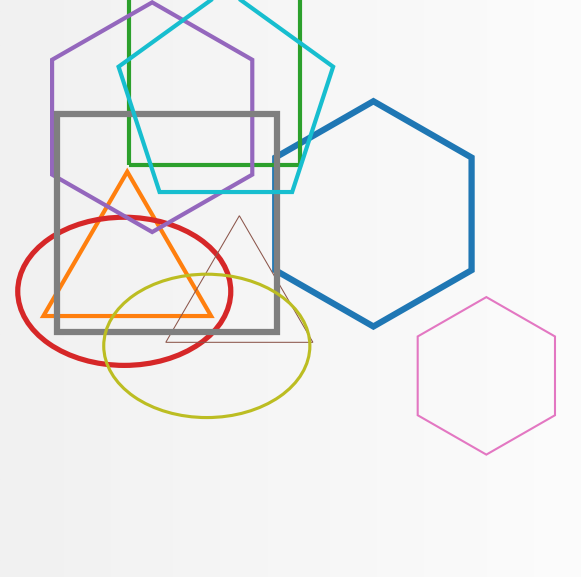[{"shape": "hexagon", "thickness": 3, "radius": 0.98, "center": [0.642, 0.629]}, {"shape": "triangle", "thickness": 2, "radius": 0.83, "center": [0.219, 0.535]}, {"shape": "square", "thickness": 2, "radius": 0.74, "center": [0.369, 0.861]}, {"shape": "oval", "thickness": 2.5, "radius": 0.92, "center": [0.214, 0.495]}, {"shape": "hexagon", "thickness": 2, "radius": 0.99, "center": [0.262, 0.796]}, {"shape": "triangle", "thickness": 0.5, "radius": 0.73, "center": [0.412, 0.479]}, {"shape": "hexagon", "thickness": 1, "radius": 0.68, "center": [0.837, 0.348]}, {"shape": "square", "thickness": 3, "radius": 0.94, "center": [0.287, 0.612]}, {"shape": "oval", "thickness": 1.5, "radius": 0.89, "center": [0.356, 0.4]}, {"shape": "pentagon", "thickness": 2, "radius": 0.97, "center": [0.389, 0.824]}]